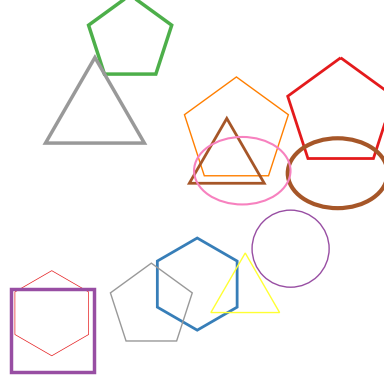[{"shape": "pentagon", "thickness": 2, "radius": 0.72, "center": [0.885, 0.705]}, {"shape": "hexagon", "thickness": 0.5, "radius": 0.55, "center": [0.134, 0.186]}, {"shape": "hexagon", "thickness": 2, "radius": 0.6, "center": [0.512, 0.262]}, {"shape": "pentagon", "thickness": 2.5, "radius": 0.57, "center": [0.338, 0.899]}, {"shape": "circle", "thickness": 1, "radius": 0.5, "center": [0.755, 0.354]}, {"shape": "square", "thickness": 2.5, "radius": 0.54, "center": [0.136, 0.142]}, {"shape": "pentagon", "thickness": 1, "radius": 0.71, "center": [0.614, 0.658]}, {"shape": "triangle", "thickness": 1, "radius": 0.52, "center": [0.637, 0.24]}, {"shape": "oval", "thickness": 3, "radius": 0.65, "center": [0.877, 0.55]}, {"shape": "triangle", "thickness": 2, "radius": 0.56, "center": [0.589, 0.58]}, {"shape": "oval", "thickness": 1.5, "radius": 0.63, "center": [0.629, 0.557]}, {"shape": "pentagon", "thickness": 1, "radius": 0.56, "center": [0.393, 0.205]}, {"shape": "triangle", "thickness": 2.5, "radius": 0.74, "center": [0.247, 0.702]}]